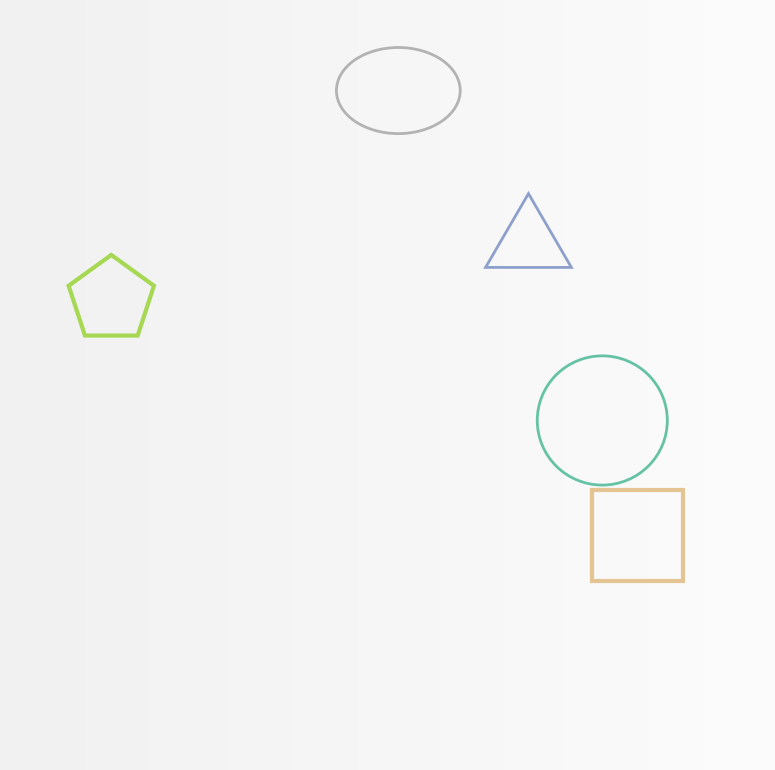[{"shape": "circle", "thickness": 1, "radius": 0.42, "center": [0.777, 0.454]}, {"shape": "triangle", "thickness": 1, "radius": 0.32, "center": [0.682, 0.685]}, {"shape": "pentagon", "thickness": 1.5, "radius": 0.29, "center": [0.144, 0.611]}, {"shape": "square", "thickness": 1.5, "radius": 0.3, "center": [0.823, 0.304]}, {"shape": "oval", "thickness": 1, "radius": 0.4, "center": [0.514, 0.882]}]